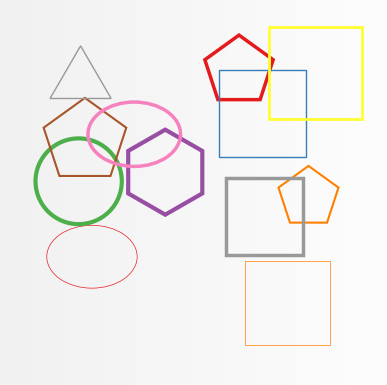[{"shape": "oval", "thickness": 0.5, "radius": 0.58, "center": [0.237, 0.333]}, {"shape": "pentagon", "thickness": 2.5, "radius": 0.46, "center": [0.617, 0.816]}, {"shape": "square", "thickness": 1, "radius": 0.56, "center": [0.678, 0.705]}, {"shape": "circle", "thickness": 3, "radius": 0.56, "center": [0.203, 0.529]}, {"shape": "hexagon", "thickness": 3, "radius": 0.55, "center": [0.426, 0.553]}, {"shape": "pentagon", "thickness": 1.5, "radius": 0.41, "center": [0.796, 0.488]}, {"shape": "square", "thickness": 0.5, "radius": 0.55, "center": [0.741, 0.213]}, {"shape": "square", "thickness": 2, "radius": 0.6, "center": [0.813, 0.811]}, {"shape": "pentagon", "thickness": 1.5, "radius": 0.56, "center": [0.219, 0.634]}, {"shape": "oval", "thickness": 2.5, "radius": 0.6, "center": [0.346, 0.651]}, {"shape": "triangle", "thickness": 1, "radius": 0.46, "center": [0.208, 0.79]}, {"shape": "square", "thickness": 2.5, "radius": 0.5, "center": [0.683, 0.438]}]